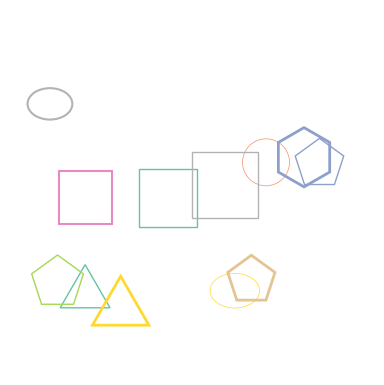[{"shape": "square", "thickness": 1, "radius": 0.38, "center": [0.436, 0.486]}, {"shape": "triangle", "thickness": 1, "radius": 0.37, "center": [0.221, 0.238]}, {"shape": "circle", "thickness": 0.5, "radius": 0.31, "center": [0.691, 0.578]}, {"shape": "pentagon", "thickness": 1, "radius": 0.33, "center": [0.83, 0.574]}, {"shape": "hexagon", "thickness": 2, "radius": 0.38, "center": [0.79, 0.592]}, {"shape": "square", "thickness": 1.5, "radius": 0.34, "center": [0.221, 0.488]}, {"shape": "pentagon", "thickness": 1, "radius": 0.35, "center": [0.149, 0.267]}, {"shape": "triangle", "thickness": 2, "radius": 0.42, "center": [0.313, 0.198]}, {"shape": "oval", "thickness": 0.5, "radius": 0.32, "center": [0.61, 0.245]}, {"shape": "pentagon", "thickness": 2, "radius": 0.32, "center": [0.653, 0.273]}, {"shape": "square", "thickness": 1, "radius": 0.43, "center": [0.585, 0.519]}, {"shape": "oval", "thickness": 1.5, "radius": 0.29, "center": [0.13, 0.73]}]